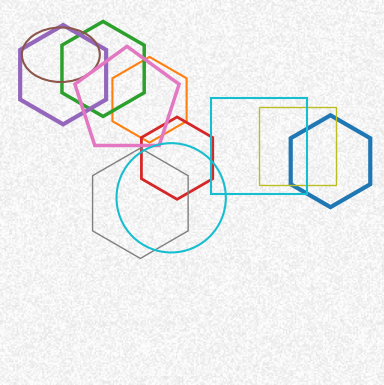[{"shape": "hexagon", "thickness": 3, "radius": 0.6, "center": [0.858, 0.581]}, {"shape": "hexagon", "thickness": 1.5, "radius": 0.56, "center": [0.388, 0.741]}, {"shape": "hexagon", "thickness": 2.5, "radius": 0.62, "center": [0.268, 0.821]}, {"shape": "hexagon", "thickness": 2, "radius": 0.53, "center": [0.46, 0.589]}, {"shape": "hexagon", "thickness": 3, "radius": 0.64, "center": [0.164, 0.806]}, {"shape": "oval", "thickness": 1.5, "radius": 0.51, "center": [0.158, 0.858]}, {"shape": "pentagon", "thickness": 2.5, "radius": 0.71, "center": [0.33, 0.737]}, {"shape": "hexagon", "thickness": 1, "radius": 0.72, "center": [0.365, 0.472]}, {"shape": "square", "thickness": 1, "radius": 0.5, "center": [0.772, 0.621]}, {"shape": "square", "thickness": 1.5, "radius": 0.63, "center": [0.672, 0.62]}, {"shape": "circle", "thickness": 1.5, "radius": 0.71, "center": [0.445, 0.486]}]